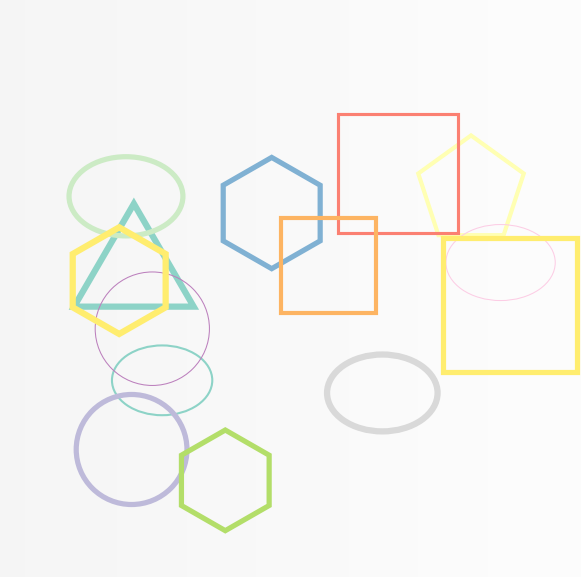[{"shape": "oval", "thickness": 1, "radius": 0.43, "center": [0.279, 0.341]}, {"shape": "triangle", "thickness": 3, "radius": 0.59, "center": [0.23, 0.528]}, {"shape": "pentagon", "thickness": 2, "radius": 0.48, "center": [0.81, 0.669]}, {"shape": "circle", "thickness": 2.5, "radius": 0.48, "center": [0.226, 0.221]}, {"shape": "square", "thickness": 1.5, "radius": 0.51, "center": [0.684, 0.699]}, {"shape": "hexagon", "thickness": 2.5, "radius": 0.48, "center": [0.467, 0.63]}, {"shape": "square", "thickness": 2, "radius": 0.41, "center": [0.566, 0.54]}, {"shape": "hexagon", "thickness": 2.5, "radius": 0.44, "center": [0.388, 0.167]}, {"shape": "oval", "thickness": 0.5, "radius": 0.47, "center": [0.861, 0.545]}, {"shape": "oval", "thickness": 3, "radius": 0.48, "center": [0.658, 0.319]}, {"shape": "circle", "thickness": 0.5, "radius": 0.49, "center": [0.262, 0.43]}, {"shape": "oval", "thickness": 2.5, "radius": 0.49, "center": [0.217, 0.659]}, {"shape": "hexagon", "thickness": 3, "radius": 0.46, "center": [0.205, 0.513]}, {"shape": "square", "thickness": 2.5, "radius": 0.58, "center": [0.877, 0.471]}]